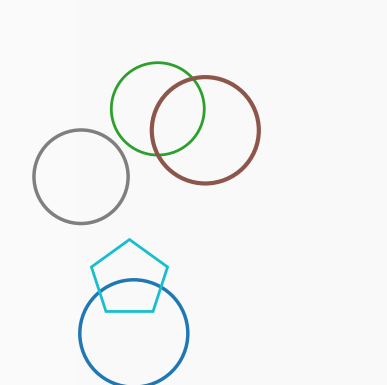[{"shape": "circle", "thickness": 2.5, "radius": 0.7, "center": [0.345, 0.134]}, {"shape": "circle", "thickness": 2, "radius": 0.6, "center": [0.407, 0.717]}, {"shape": "circle", "thickness": 3, "radius": 0.69, "center": [0.53, 0.662]}, {"shape": "circle", "thickness": 2.5, "radius": 0.61, "center": [0.209, 0.541]}, {"shape": "pentagon", "thickness": 2, "radius": 0.52, "center": [0.334, 0.275]}]